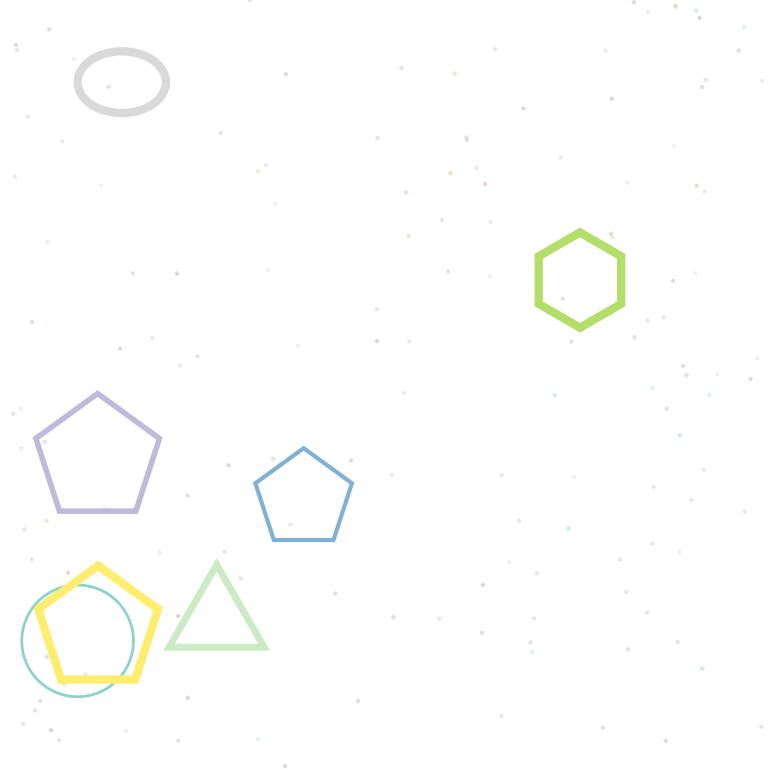[{"shape": "circle", "thickness": 1, "radius": 0.36, "center": [0.101, 0.168]}, {"shape": "pentagon", "thickness": 2, "radius": 0.42, "center": [0.127, 0.404]}, {"shape": "pentagon", "thickness": 1.5, "radius": 0.33, "center": [0.394, 0.352]}, {"shape": "hexagon", "thickness": 3, "radius": 0.31, "center": [0.753, 0.636]}, {"shape": "oval", "thickness": 3, "radius": 0.29, "center": [0.158, 0.893]}, {"shape": "triangle", "thickness": 2.5, "radius": 0.36, "center": [0.281, 0.195]}, {"shape": "pentagon", "thickness": 3, "radius": 0.41, "center": [0.127, 0.184]}]